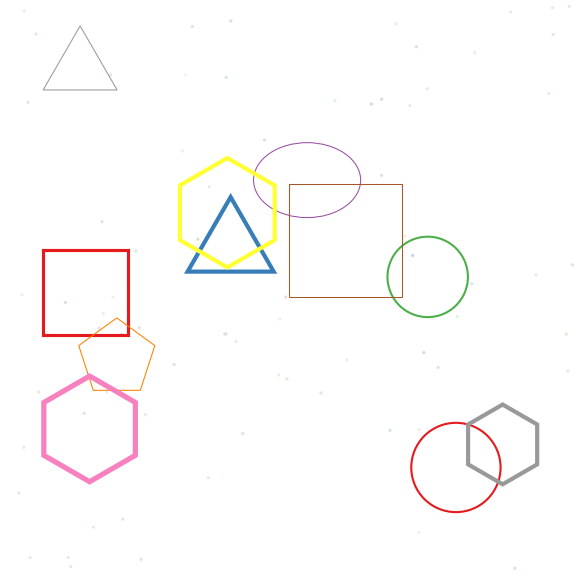[{"shape": "circle", "thickness": 1, "radius": 0.39, "center": [0.789, 0.19]}, {"shape": "square", "thickness": 1.5, "radius": 0.37, "center": [0.149, 0.493]}, {"shape": "triangle", "thickness": 2, "radius": 0.43, "center": [0.399, 0.572]}, {"shape": "circle", "thickness": 1, "radius": 0.35, "center": [0.741, 0.52]}, {"shape": "oval", "thickness": 0.5, "radius": 0.46, "center": [0.532, 0.687]}, {"shape": "pentagon", "thickness": 0.5, "radius": 0.35, "center": [0.202, 0.379]}, {"shape": "hexagon", "thickness": 2, "radius": 0.47, "center": [0.394, 0.631]}, {"shape": "square", "thickness": 0.5, "radius": 0.49, "center": [0.598, 0.583]}, {"shape": "hexagon", "thickness": 2.5, "radius": 0.46, "center": [0.155, 0.256]}, {"shape": "hexagon", "thickness": 2, "radius": 0.35, "center": [0.87, 0.23]}, {"shape": "triangle", "thickness": 0.5, "radius": 0.37, "center": [0.139, 0.88]}]